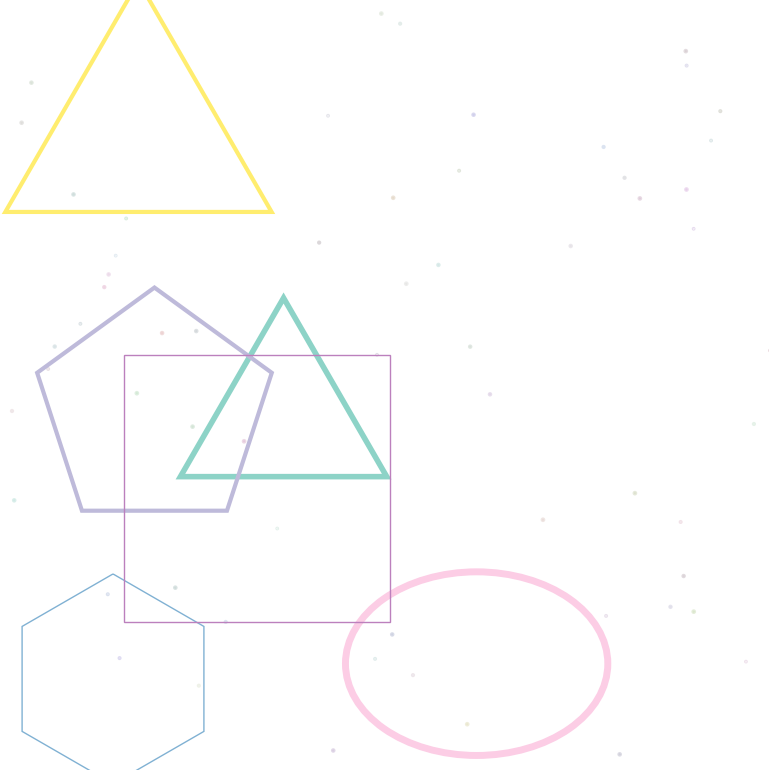[{"shape": "triangle", "thickness": 2, "radius": 0.77, "center": [0.368, 0.458]}, {"shape": "pentagon", "thickness": 1.5, "radius": 0.8, "center": [0.201, 0.466]}, {"shape": "hexagon", "thickness": 0.5, "radius": 0.68, "center": [0.147, 0.118]}, {"shape": "oval", "thickness": 2.5, "radius": 0.85, "center": [0.619, 0.138]}, {"shape": "square", "thickness": 0.5, "radius": 0.87, "center": [0.334, 0.366]}, {"shape": "triangle", "thickness": 1.5, "radius": 1.0, "center": [0.18, 0.825]}]